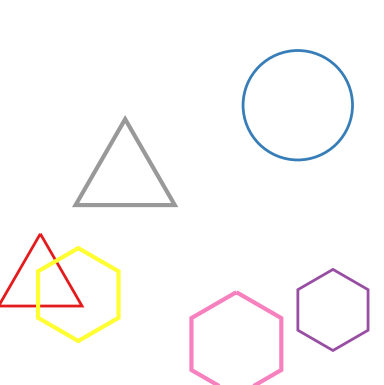[{"shape": "triangle", "thickness": 2, "radius": 0.63, "center": [0.105, 0.268]}, {"shape": "circle", "thickness": 2, "radius": 0.71, "center": [0.773, 0.727]}, {"shape": "hexagon", "thickness": 2, "radius": 0.53, "center": [0.865, 0.195]}, {"shape": "hexagon", "thickness": 3, "radius": 0.6, "center": [0.203, 0.235]}, {"shape": "hexagon", "thickness": 3, "radius": 0.67, "center": [0.614, 0.106]}, {"shape": "triangle", "thickness": 3, "radius": 0.74, "center": [0.325, 0.542]}]